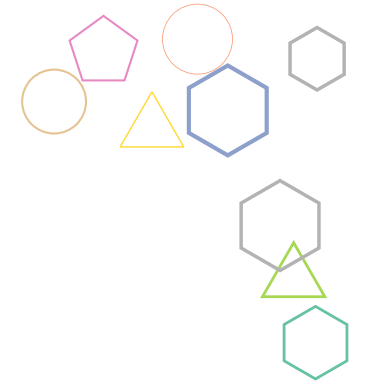[{"shape": "hexagon", "thickness": 2, "radius": 0.47, "center": [0.82, 0.11]}, {"shape": "circle", "thickness": 0.5, "radius": 0.45, "center": [0.513, 0.898]}, {"shape": "hexagon", "thickness": 3, "radius": 0.58, "center": [0.592, 0.713]}, {"shape": "pentagon", "thickness": 1.5, "radius": 0.46, "center": [0.269, 0.866]}, {"shape": "triangle", "thickness": 2, "radius": 0.47, "center": [0.763, 0.276]}, {"shape": "triangle", "thickness": 1, "radius": 0.48, "center": [0.395, 0.666]}, {"shape": "circle", "thickness": 1.5, "radius": 0.41, "center": [0.14, 0.736]}, {"shape": "hexagon", "thickness": 2.5, "radius": 0.41, "center": [0.824, 0.847]}, {"shape": "hexagon", "thickness": 2.5, "radius": 0.58, "center": [0.727, 0.414]}]